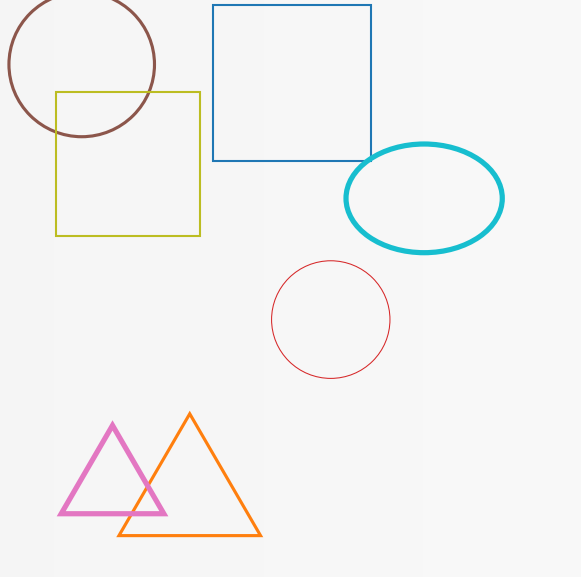[{"shape": "square", "thickness": 1, "radius": 0.68, "center": [0.503, 0.855]}, {"shape": "triangle", "thickness": 1.5, "radius": 0.7, "center": [0.326, 0.142]}, {"shape": "circle", "thickness": 0.5, "radius": 0.51, "center": [0.569, 0.446]}, {"shape": "circle", "thickness": 1.5, "radius": 0.63, "center": [0.141, 0.888]}, {"shape": "triangle", "thickness": 2.5, "radius": 0.51, "center": [0.194, 0.161]}, {"shape": "square", "thickness": 1, "radius": 0.62, "center": [0.22, 0.715]}, {"shape": "oval", "thickness": 2.5, "radius": 0.67, "center": [0.73, 0.656]}]